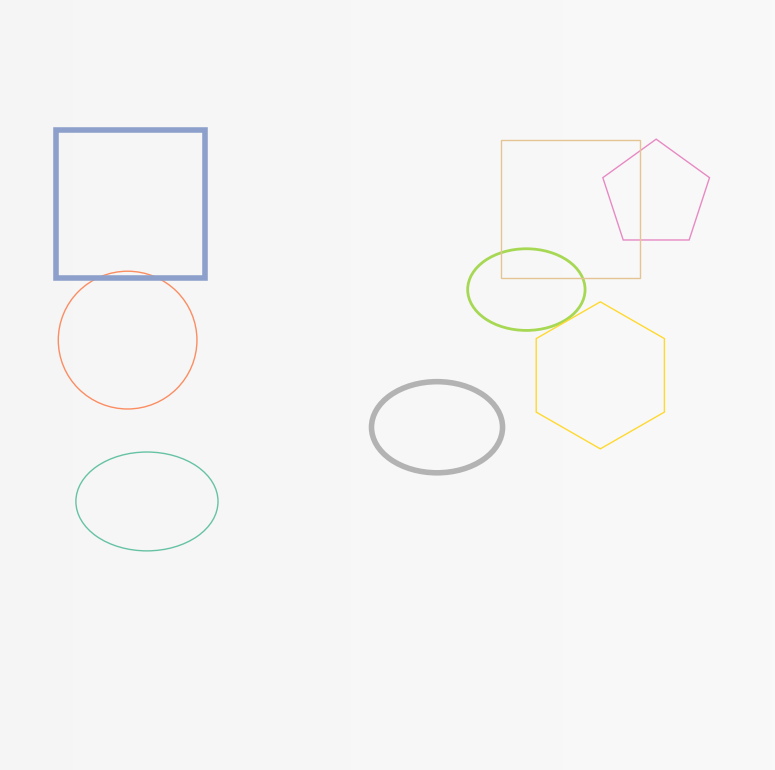[{"shape": "oval", "thickness": 0.5, "radius": 0.46, "center": [0.19, 0.349]}, {"shape": "circle", "thickness": 0.5, "radius": 0.45, "center": [0.165, 0.558]}, {"shape": "square", "thickness": 2, "radius": 0.48, "center": [0.168, 0.735]}, {"shape": "pentagon", "thickness": 0.5, "radius": 0.36, "center": [0.847, 0.747]}, {"shape": "oval", "thickness": 1, "radius": 0.38, "center": [0.679, 0.624]}, {"shape": "hexagon", "thickness": 0.5, "radius": 0.48, "center": [0.775, 0.513]}, {"shape": "square", "thickness": 0.5, "radius": 0.45, "center": [0.736, 0.729]}, {"shape": "oval", "thickness": 2, "radius": 0.42, "center": [0.564, 0.445]}]